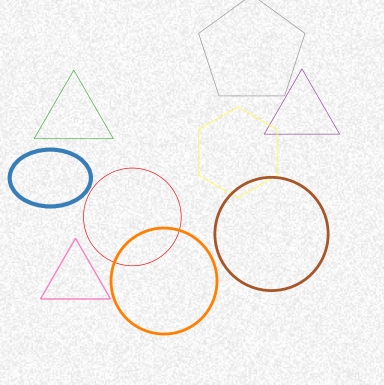[{"shape": "circle", "thickness": 0.5, "radius": 0.63, "center": [0.344, 0.437]}, {"shape": "oval", "thickness": 3, "radius": 0.53, "center": [0.131, 0.538]}, {"shape": "triangle", "thickness": 0.5, "radius": 0.59, "center": [0.192, 0.699]}, {"shape": "triangle", "thickness": 0.5, "radius": 0.57, "center": [0.784, 0.708]}, {"shape": "circle", "thickness": 2, "radius": 0.69, "center": [0.426, 0.27]}, {"shape": "hexagon", "thickness": 0.5, "radius": 0.59, "center": [0.618, 0.604]}, {"shape": "circle", "thickness": 2, "radius": 0.74, "center": [0.705, 0.392]}, {"shape": "triangle", "thickness": 1, "radius": 0.53, "center": [0.196, 0.276]}, {"shape": "pentagon", "thickness": 0.5, "radius": 0.73, "center": [0.654, 0.868]}]